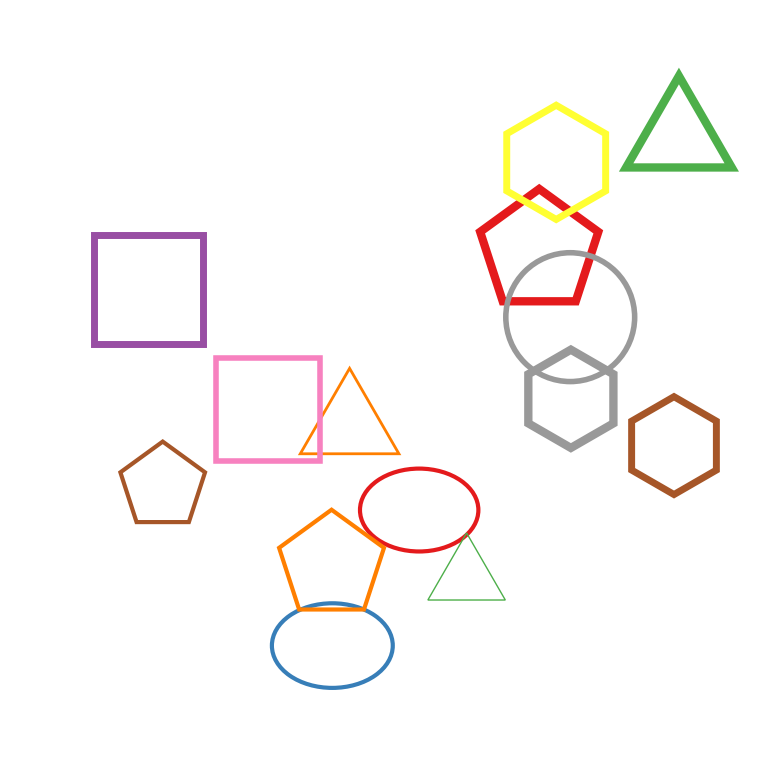[{"shape": "oval", "thickness": 1.5, "radius": 0.38, "center": [0.544, 0.338]}, {"shape": "pentagon", "thickness": 3, "radius": 0.4, "center": [0.7, 0.674]}, {"shape": "oval", "thickness": 1.5, "radius": 0.39, "center": [0.432, 0.162]}, {"shape": "triangle", "thickness": 3, "radius": 0.4, "center": [0.882, 0.822]}, {"shape": "triangle", "thickness": 0.5, "radius": 0.29, "center": [0.606, 0.25]}, {"shape": "square", "thickness": 2.5, "radius": 0.35, "center": [0.193, 0.624]}, {"shape": "pentagon", "thickness": 1.5, "radius": 0.36, "center": [0.431, 0.266]}, {"shape": "triangle", "thickness": 1, "radius": 0.37, "center": [0.454, 0.448]}, {"shape": "hexagon", "thickness": 2.5, "radius": 0.37, "center": [0.722, 0.789]}, {"shape": "pentagon", "thickness": 1.5, "radius": 0.29, "center": [0.211, 0.369]}, {"shape": "hexagon", "thickness": 2.5, "radius": 0.32, "center": [0.875, 0.421]}, {"shape": "square", "thickness": 2, "radius": 0.34, "center": [0.348, 0.468]}, {"shape": "hexagon", "thickness": 3, "radius": 0.32, "center": [0.741, 0.482]}, {"shape": "circle", "thickness": 2, "radius": 0.42, "center": [0.741, 0.588]}]